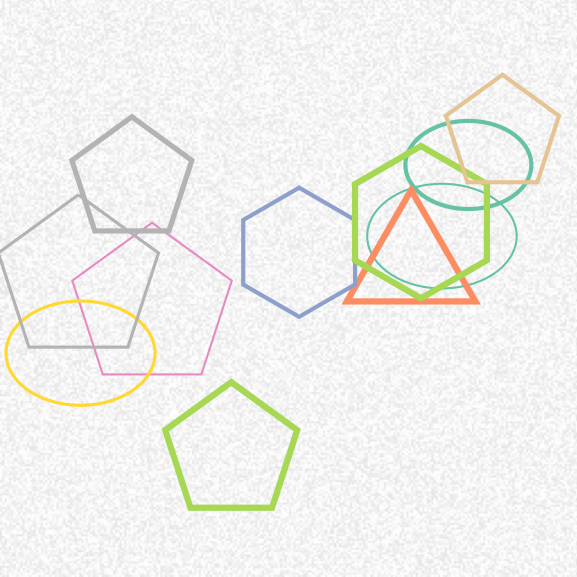[{"shape": "oval", "thickness": 2, "radius": 0.55, "center": [0.811, 0.714]}, {"shape": "oval", "thickness": 1, "radius": 0.65, "center": [0.765, 0.59]}, {"shape": "triangle", "thickness": 3, "radius": 0.64, "center": [0.712, 0.541]}, {"shape": "hexagon", "thickness": 2, "radius": 0.56, "center": [0.518, 0.562]}, {"shape": "pentagon", "thickness": 1, "radius": 0.73, "center": [0.263, 0.468]}, {"shape": "pentagon", "thickness": 3, "radius": 0.6, "center": [0.4, 0.217]}, {"shape": "hexagon", "thickness": 3, "radius": 0.66, "center": [0.729, 0.614]}, {"shape": "oval", "thickness": 1.5, "radius": 0.65, "center": [0.139, 0.388]}, {"shape": "pentagon", "thickness": 2, "radius": 0.51, "center": [0.87, 0.767]}, {"shape": "pentagon", "thickness": 1.5, "radius": 0.73, "center": [0.136, 0.516]}, {"shape": "pentagon", "thickness": 2.5, "radius": 0.55, "center": [0.228, 0.688]}]